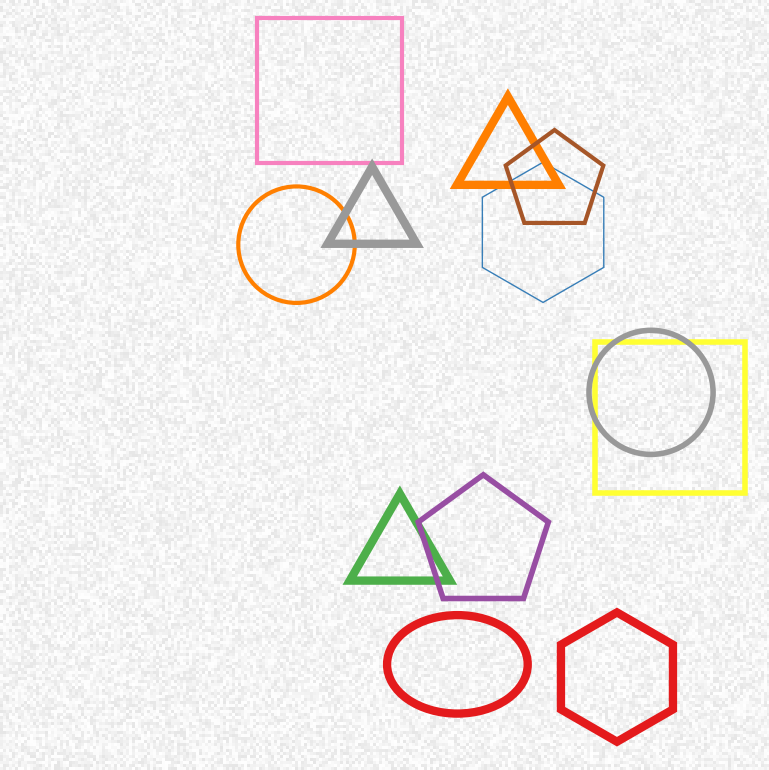[{"shape": "oval", "thickness": 3, "radius": 0.46, "center": [0.594, 0.137]}, {"shape": "hexagon", "thickness": 3, "radius": 0.42, "center": [0.801, 0.121]}, {"shape": "hexagon", "thickness": 0.5, "radius": 0.46, "center": [0.705, 0.698]}, {"shape": "triangle", "thickness": 3, "radius": 0.38, "center": [0.519, 0.284]}, {"shape": "pentagon", "thickness": 2, "radius": 0.44, "center": [0.628, 0.295]}, {"shape": "triangle", "thickness": 3, "radius": 0.38, "center": [0.66, 0.798]}, {"shape": "circle", "thickness": 1.5, "radius": 0.38, "center": [0.385, 0.682]}, {"shape": "square", "thickness": 2, "radius": 0.49, "center": [0.87, 0.458]}, {"shape": "pentagon", "thickness": 1.5, "radius": 0.33, "center": [0.72, 0.764]}, {"shape": "square", "thickness": 1.5, "radius": 0.47, "center": [0.428, 0.882]}, {"shape": "triangle", "thickness": 3, "radius": 0.33, "center": [0.483, 0.717]}, {"shape": "circle", "thickness": 2, "radius": 0.4, "center": [0.845, 0.49]}]